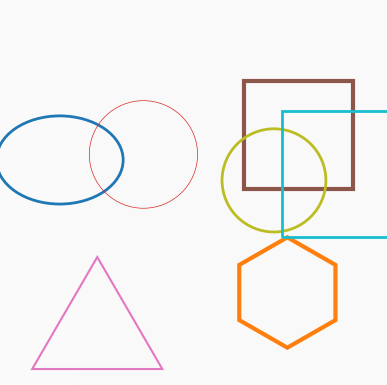[{"shape": "oval", "thickness": 2, "radius": 0.82, "center": [0.154, 0.584]}, {"shape": "hexagon", "thickness": 3, "radius": 0.72, "center": [0.742, 0.24]}, {"shape": "circle", "thickness": 0.5, "radius": 0.7, "center": [0.37, 0.599]}, {"shape": "square", "thickness": 3, "radius": 0.7, "center": [0.77, 0.65]}, {"shape": "triangle", "thickness": 1.5, "radius": 0.97, "center": [0.251, 0.138]}, {"shape": "circle", "thickness": 2, "radius": 0.67, "center": [0.707, 0.531]}, {"shape": "square", "thickness": 2, "radius": 0.82, "center": [0.893, 0.548]}]